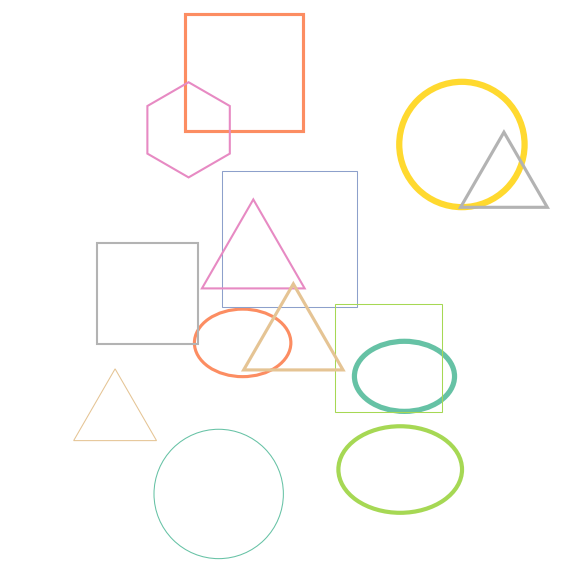[{"shape": "oval", "thickness": 2.5, "radius": 0.43, "center": [0.7, 0.347]}, {"shape": "circle", "thickness": 0.5, "radius": 0.56, "center": [0.379, 0.144]}, {"shape": "square", "thickness": 1.5, "radius": 0.51, "center": [0.422, 0.873]}, {"shape": "oval", "thickness": 1.5, "radius": 0.42, "center": [0.42, 0.405]}, {"shape": "square", "thickness": 0.5, "radius": 0.59, "center": [0.501, 0.585]}, {"shape": "triangle", "thickness": 1, "radius": 0.51, "center": [0.439, 0.551]}, {"shape": "hexagon", "thickness": 1, "radius": 0.41, "center": [0.327, 0.774]}, {"shape": "square", "thickness": 0.5, "radius": 0.46, "center": [0.672, 0.379]}, {"shape": "oval", "thickness": 2, "radius": 0.54, "center": [0.693, 0.186]}, {"shape": "circle", "thickness": 3, "radius": 0.54, "center": [0.8, 0.749]}, {"shape": "triangle", "thickness": 0.5, "radius": 0.41, "center": [0.199, 0.278]}, {"shape": "triangle", "thickness": 1.5, "radius": 0.5, "center": [0.508, 0.408]}, {"shape": "square", "thickness": 1, "radius": 0.44, "center": [0.255, 0.49]}, {"shape": "triangle", "thickness": 1.5, "radius": 0.43, "center": [0.873, 0.684]}]